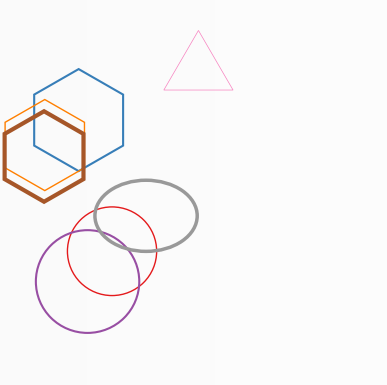[{"shape": "circle", "thickness": 1, "radius": 0.58, "center": [0.289, 0.347]}, {"shape": "hexagon", "thickness": 1.5, "radius": 0.66, "center": [0.203, 0.688]}, {"shape": "circle", "thickness": 1.5, "radius": 0.67, "center": [0.226, 0.269]}, {"shape": "hexagon", "thickness": 1, "radius": 0.59, "center": [0.116, 0.623]}, {"shape": "hexagon", "thickness": 3, "radius": 0.59, "center": [0.114, 0.594]}, {"shape": "triangle", "thickness": 0.5, "radius": 0.52, "center": [0.512, 0.818]}, {"shape": "oval", "thickness": 2.5, "radius": 0.66, "center": [0.377, 0.439]}]